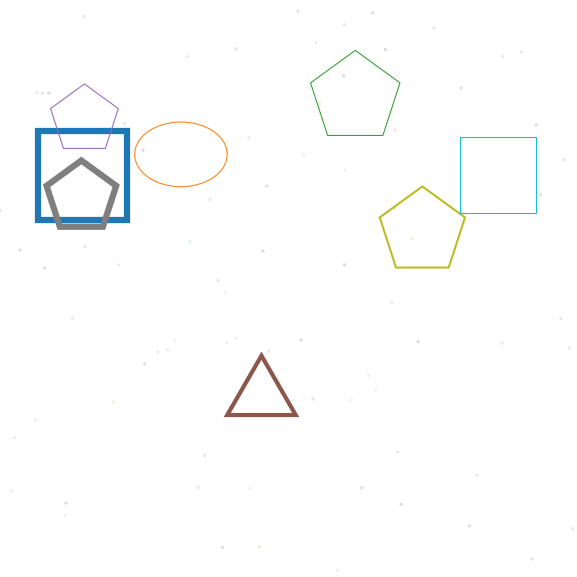[{"shape": "square", "thickness": 3, "radius": 0.39, "center": [0.143, 0.695]}, {"shape": "oval", "thickness": 0.5, "radius": 0.4, "center": [0.313, 0.732]}, {"shape": "pentagon", "thickness": 0.5, "radius": 0.41, "center": [0.615, 0.83]}, {"shape": "pentagon", "thickness": 0.5, "radius": 0.31, "center": [0.146, 0.792]}, {"shape": "triangle", "thickness": 2, "radius": 0.34, "center": [0.453, 0.315]}, {"shape": "pentagon", "thickness": 3, "radius": 0.32, "center": [0.141, 0.658]}, {"shape": "pentagon", "thickness": 1, "radius": 0.39, "center": [0.731, 0.599]}, {"shape": "square", "thickness": 0.5, "radius": 0.33, "center": [0.862, 0.697]}]